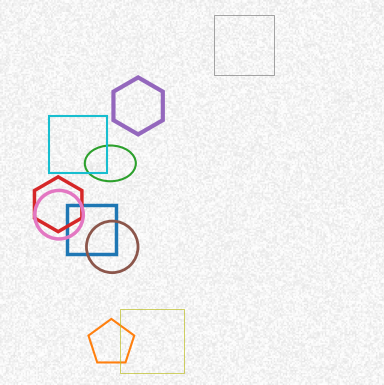[{"shape": "square", "thickness": 2.5, "radius": 0.32, "center": [0.238, 0.404]}, {"shape": "pentagon", "thickness": 1.5, "radius": 0.31, "center": [0.289, 0.109]}, {"shape": "oval", "thickness": 1.5, "radius": 0.33, "center": [0.287, 0.576]}, {"shape": "hexagon", "thickness": 2.5, "radius": 0.36, "center": [0.151, 0.469]}, {"shape": "hexagon", "thickness": 3, "radius": 0.37, "center": [0.359, 0.725]}, {"shape": "circle", "thickness": 2, "radius": 0.33, "center": [0.291, 0.359]}, {"shape": "circle", "thickness": 2.5, "radius": 0.32, "center": [0.153, 0.442]}, {"shape": "square", "thickness": 0.5, "radius": 0.39, "center": [0.633, 0.884]}, {"shape": "square", "thickness": 0.5, "radius": 0.41, "center": [0.395, 0.114]}, {"shape": "square", "thickness": 1.5, "radius": 0.37, "center": [0.203, 0.624]}]